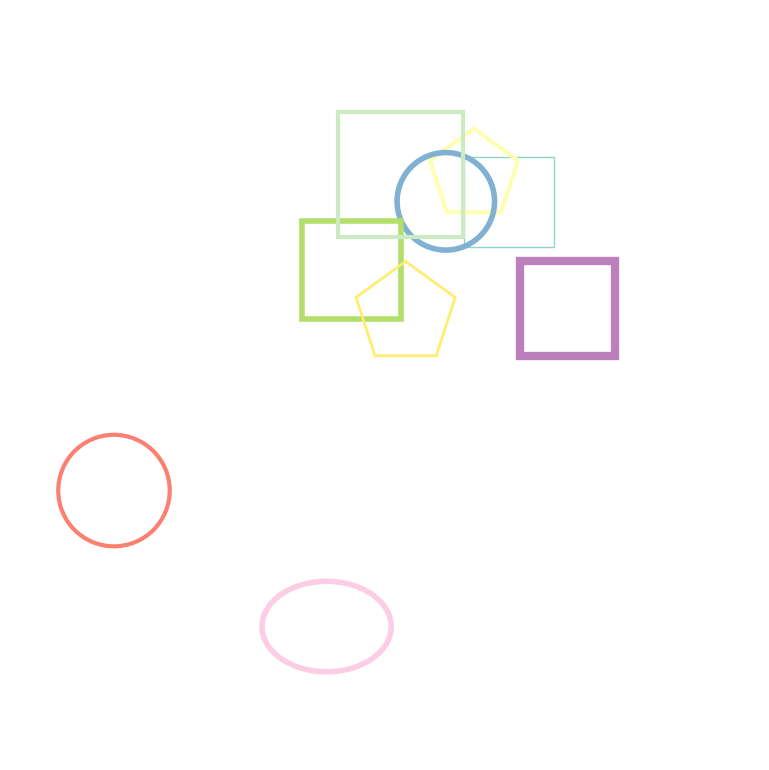[{"shape": "square", "thickness": 0.5, "radius": 0.29, "center": [0.661, 0.738]}, {"shape": "pentagon", "thickness": 1.5, "radius": 0.3, "center": [0.616, 0.773]}, {"shape": "circle", "thickness": 1.5, "radius": 0.36, "center": [0.148, 0.363]}, {"shape": "circle", "thickness": 2, "radius": 0.32, "center": [0.579, 0.739]}, {"shape": "square", "thickness": 2, "radius": 0.32, "center": [0.456, 0.649]}, {"shape": "oval", "thickness": 2, "radius": 0.42, "center": [0.424, 0.186]}, {"shape": "square", "thickness": 3, "radius": 0.31, "center": [0.737, 0.6]}, {"shape": "square", "thickness": 1.5, "radius": 0.41, "center": [0.52, 0.773]}, {"shape": "pentagon", "thickness": 1, "radius": 0.34, "center": [0.527, 0.593]}]